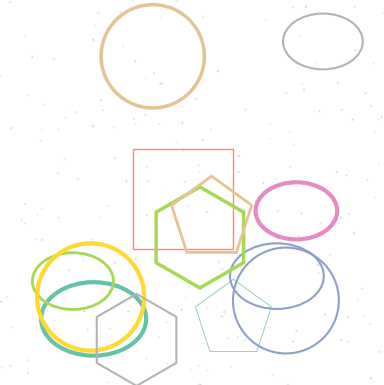[{"shape": "pentagon", "thickness": 0.5, "radius": 0.52, "center": [0.606, 0.171]}, {"shape": "oval", "thickness": 3, "radius": 0.68, "center": [0.243, 0.172]}, {"shape": "square", "thickness": 1, "radius": 0.65, "center": [0.476, 0.484]}, {"shape": "circle", "thickness": 1.5, "radius": 0.69, "center": [0.743, 0.219]}, {"shape": "oval", "thickness": 1.5, "radius": 0.61, "center": [0.719, 0.283]}, {"shape": "oval", "thickness": 3, "radius": 0.53, "center": [0.77, 0.452]}, {"shape": "hexagon", "thickness": 2.5, "radius": 0.66, "center": [0.519, 0.383]}, {"shape": "oval", "thickness": 2, "radius": 0.53, "center": [0.189, 0.27]}, {"shape": "circle", "thickness": 3, "radius": 0.7, "center": [0.235, 0.229]}, {"shape": "circle", "thickness": 2.5, "radius": 0.67, "center": [0.397, 0.854]}, {"shape": "pentagon", "thickness": 2, "radius": 0.55, "center": [0.55, 0.433]}, {"shape": "hexagon", "thickness": 1.5, "radius": 0.6, "center": [0.355, 0.117]}, {"shape": "oval", "thickness": 1.5, "radius": 0.52, "center": [0.839, 0.892]}]